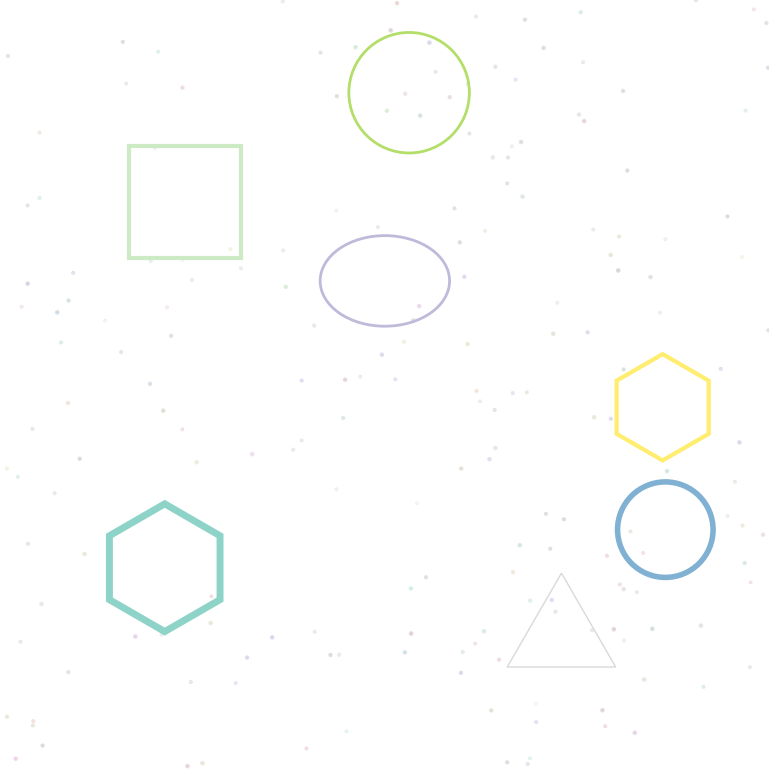[{"shape": "hexagon", "thickness": 2.5, "radius": 0.41, "center": [0.214, 0.263]}, {"shape": "oval", "thickness": 1, "radius": 0.42, "center": [0.5, 0.635]}, {"shape": "circle", "thickness": 2, "radius": 0.31, "center": [0.864, 0.312]}, {"shape": "circle", "thickness": 1, "radius": 0.39, "center": [0.531, 0.88]}, {"shape": "triangle", "thickness": 0.5, "radius": 0.41, "center": [0.729, 0.174]}, {"shape": "square", "thickness": 1.5, "radius": 0.36, "center": [0.24, 0.738]}, {"shape": "hexagon", "thickness": 1.5, "radius": 0.35, "center": [0.861, 0.471]}]